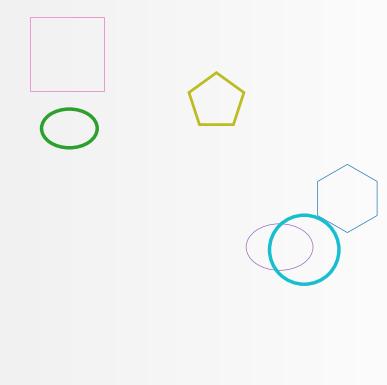[{"shape": "hexagon", "thickness": 0.5, "radius": 0.44, "center": [0.896, 0.484]}, {"shape": "oval", "thickness": 2.5, "radius": 0.36, "center": [0.179, 0.666]}, {"shape": "oval", "thickness": 0.5, "radius": 0.43, "center": [0.721, 0.358]}, {"shape": "square", "thickness": 0.5, "radius": 0.48, "center": [0.173, 0.859]}, {"shape": "pentagon", "thickness": 2, "radius": 0.37, "center": [0.559, 0.737]}, {"shape": "circle", "thickness": 2.5, "radius": 0.45, "center": [0.785, 0.351]}]